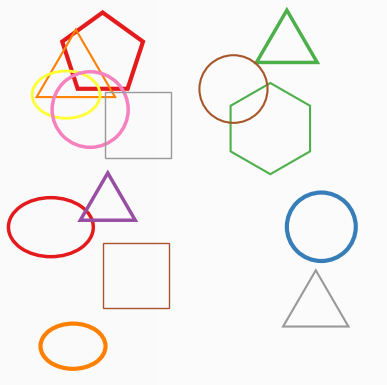[{"shape": "pentagon", "thickness": 3, "radius": 0.55, "center": [0.265, 0.858]}, {"shape": "oval", "thickness": 2.5, "radius": 0.55, "center": [0.131, 0.41]}, {"shape": "circle", "thickness": 3, "radius": 0.44, "center": [0.829, 0.411]}, {"shape": "triangle", "thickness": 2.5, "radius": 0.45, "center": [0.74, 0.883]}, {"shape": "hexagon", "thickness": 1.5, "radius": 0.59, "center": [0.698, 0.666]}, {"shape": "triangle", "thickness": 2.5, "radius": 0.41, "center": [0.278, 0.469]}, {"shape": "oval", "thickness": 3, "radius": 0.42, "center": [0.188, 0.101]}, {"shape": "triangle", "thickness": 1.5, "radius": 0.58, "center": [0.196, 0.806]}, {"shape": "oval", "thickness": 2, "radius": 0.44, "center": [0.171, 0.754]}, {"shape": "square", "thickness": 1, "radius": 0.42, "center": [0.352, 0.285]}, {"shape": "circle", "thickness": 1.5, "radius": 0.44, "center": [0.602, 0.769]}, {"shape": "circle", "thickness": 2.5, "radius": 0.49, "center": [0.233, 0.715]}, {"shape": "square", "thickness": 1, "radius": 0.43, "center": [0.356, 0.676]}, {"shape": "triangle", "thickness": 1.5, "radius": 0.49, "center": [0.815, 0.201]}]